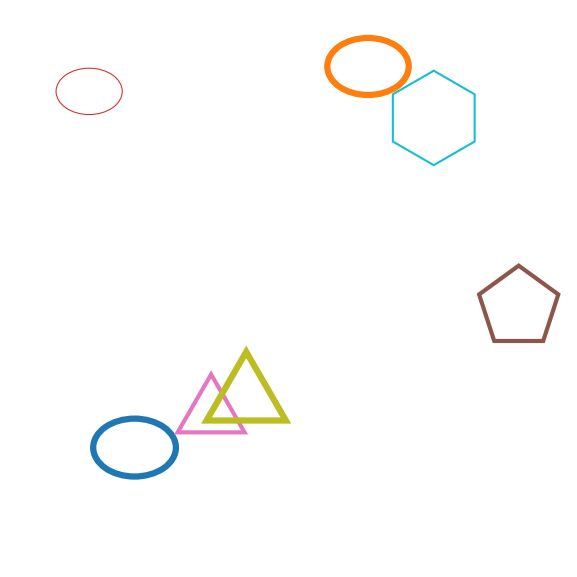[{"shape": "oval", "thickness": 3, "radius": 0.36, "center": [0.233, 0.224]}, {"shape": "oval", "thickness": 3, "radius": 0.35, "center": [0.637, 0.884]}, {"shape": "oval", "thickness": 0.5, "radius": 0.29, "center": [0.154, 0.841]}, {"shape": "pentagon", "thickness": 2, "radius": 0.36, "center": [0.898, 0.467]}, {"shape": "triangle", "thickness": 2, "radius": 0.33, "center": [0.366, 0.284]}, {"shape": "triangle", "thickness": 3, "radius": 0.4, "center": [0.426, 0.311]}, {"shape": "hexagon", "thickness": 1, "radius": 0.41, "center": [0.751, 0.795]}]